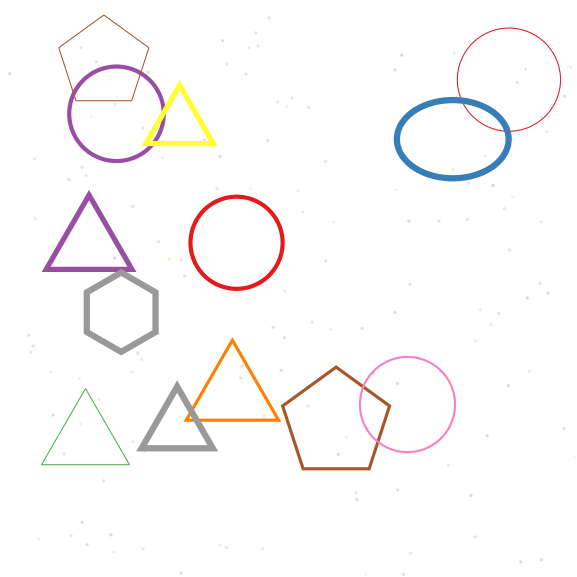[{"shape": "circle", "thickness": 2, "radius": 0.4, "center": [0.41, 0.579]}, {"shape": "circle", "thickness": 0.5, "radius": 0.45, "center": [0.881, 0.861]}, {"shape": "oval", "thickness": 3, "radius": 0.48, "center": [0.784, 0.758]}, {"shape": "triangle", "thickness": 0.5, "radius": 0.44, "center": [0.148, 0.238]}, {"shape": "circle", "thickness": 2, "radius": 0.41, "center": [0.202, 0.802]}, {"shape": "triangle", "thickness": 2.5, "radius": 0.43, "center": [0.154, 0.576]}, {"shape": "triangle", "thickness": 1.5, "radius": 0.46, "center": [0.402, 0.318]}, {"shape": "triangle", "thickness": 2.5, "radius": 0.34, "center": [0.311, 0.784]}, {"shape": "pentagon", "thickness": 1.5, "radius": 0.49, "center": [0.582, 0.266]}, {"shape": "pentagon", "thickness": 0.5, "radius": 0.41, "center": [0.18, 0.891]}, {"shape": "circle", "thickness": 1, "radius": 0.41, "center": [0.706, 0.299]}, {"shape": "hexagon", "thickness": 3, "radius": 0.34, "center": [0.21, 0.459]}, {"shape": "triangle", "thickness": 3, "radius": 0.36, "center": [0.307, 0.258]}]